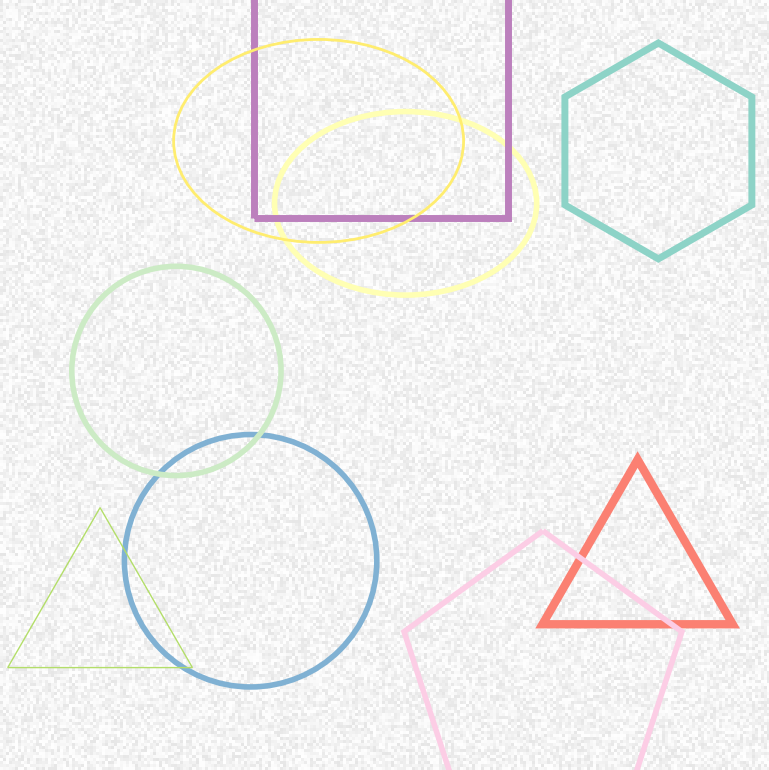[{"shape": "hexagon", "thickness": 2.5, "radius": 0.7, "center": [0.855, 0.804]}, {"shape": "oval", "thickness": 2, "radius": 0.85, "center": [0.527, 0.736]}, {"shape": "triangle", "thickness": 3, "radius": 0.71, "center": [0.828, 0.261]}, {"shape": "circle", "thickness": 2, "radius": 0.82, "center": [0.325, 0.272]}, {"shape": "triangle", "thickness": 0.5, "radius": 0.69, "center": [0.13, 0.202]}, {"shape": "pentagon", "thickness": 2, "radius": 0.95, "center": [0.705, 0.121]}, {"shape": "square", "thickness": 2.5, "radius": 0.82, "center": [0.495, 0.881]}, {"shape": "circle", "thickness": 2, "radius": 0.68, "center": [0.229, 0.518]}, {"shape": "oval", "thickness": 1, "radius": 0.94, "center": [0.414, 0.817]}]